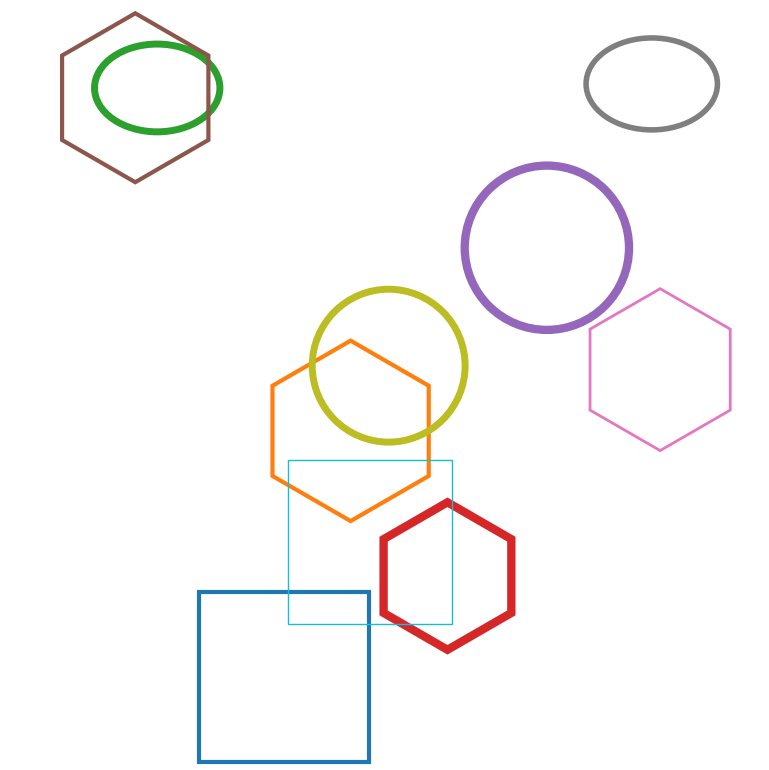[{"shape": "square", "thickness": 1.5, "radius": 0.55, "center": [0.368, 0.121]}, {"shape": "hexagon", "thickness": 1.5, "radius": 0.59, "center": [0.455, 0.44]}, {"shape": "oval", "thickness": 2.5, "radius": 0.41, "center": [0.204, 0.886]}, {"shape": "hexagon", "thickness": 3, "radius": 0.48, "center": [0.581, 0.252]}, {"shape": "circle", "thickness": 3, "radius": 0.53, "center": [0.71, 0.678]}, {"shape": "hexagon", "thickness": 1.5, "radius": 0.55, "center": [0.176, 0.873]}, {"shape": "hexagon", "thickness": 1, "radius": 0.53, "center": [0.857, 0.52]}, {"shape": "oval", "thickness": 2, "radius": 0.43, "center": [0.846, 0.891]}, {"shape": "circle", "thickness": 2.5, "radius": 0.5, "center": [0.505, 0.525]}, {"shape": "square", "thickness": 0.5, "radius": 0.53, "center": [0.481, 0.296]}]